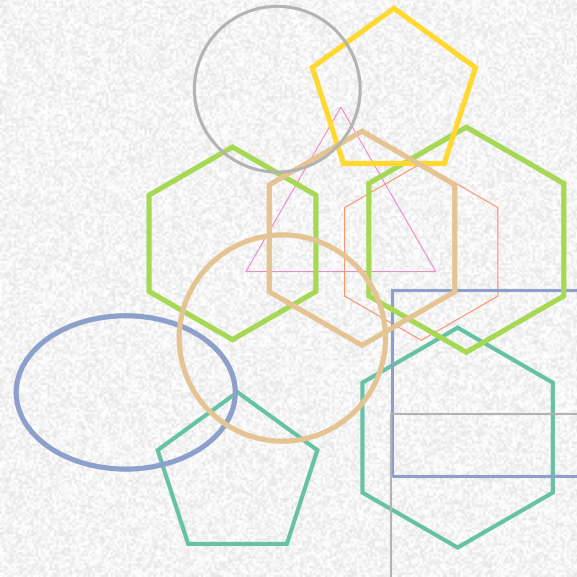[{"shape": "pentagon", "thickness": 2, "radius": 0.73, "center": [0.411, 0.175]}, {"shape": "hexagon", "thickness": 2, "radius": 0.95, "center": [0.792, 0.241]}, {"shape": "hexagon", "thickness": 0.5, "radius": 0.77, "center": [0.729, 0.563]}, {"shape": "square", "thickness": 1.5, "radius": 0.8, "center": [0.84, 0.336]}, {"shape": "oval", "thickness": 2.5, "radius": 0.95, "center": [0.218, 0.32]}, {"shape": "triangle", "thickness": 0.5, "radius": 0.95, "center": [0.59, 0.624]}, {"shape": "hexagon", "thickness": 2.5, "radius": 0.83, "center": [0.403, 0.578]}, {"shape": "hexagon", "thickness": 2.5, "radius": 0.97, "center": [0.807, 0.584]}, {"shape": "pentagon", "thickness": 2.5, "radius": 0.74, "center": [0.682, 0.836]}, {"shape": "circle", "thickness": 2.5, "radius": 0.89, "center": [0.489, 0.414]}, {"shape": "hexagon", "thickness": 2.5, "radius": 0.93, "center": [0.627, 0.587]}, {"shape": "square", "thickness": 1, "radius": 0.86, "center": [0.849, 0.111]}, {"shape": "circle", "thickness": 1.5, "radius": 0.72, "center": [0.48, 0.845]}]